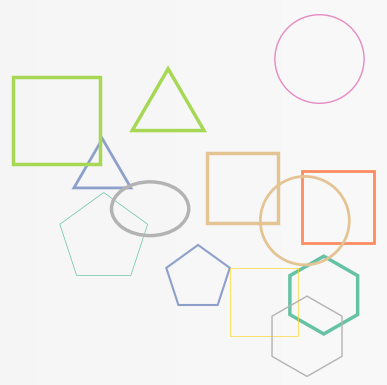[{"shape": "pentagon", "thickness": 0.5, "radius": 0.6, "center": [0.268, 0.381]}, {"shape": "hexagon", "thickness": 2.5, "radius": 0.5, "center": [0.836, 0.234]}, {"shape": "square", "thickness": 2, "radius": 0.46, "center": [0.872, 0.462]}, {"shape": "pentagon", "thickness": 1.5, "radius": 0.43, "center": [0.511, 0.278]}, {"shape": "triangle", "thickness": 2, "radius": 0.42, "center": [0.264, 0.554]}, {"shape": "circle", "thickness": 1, "radius": 0.58, "center": [0.824, 0.847]}, {"shape": "triangle", "thickness": 2.5, "radius": 0.53, "center": [0.434, 0.714]}, {"shape": "square", "thickness": 2.5, "radius": 0.56, "center": [0.146, 0.687]}, {"shape": "square", "thickness": 0.5, "radius": 0.44, "center": [0.682, 0.215]}, {"shape": "square", "thickness": 2.5, "radius": 0.46, "center": [0.625, 0.513]}, {"shape": "circle", "thickness": 2, "radius": 0.57, "center": [0.787, 0.427]}, {"shape": "hexagon", "thickness": 1, "radius": 0.52, "center": [0.792, 0.127]}, {"shape": "oval", "thickness": 2.5, "radius": 0.5, "center": [0.387, 0.458]}]